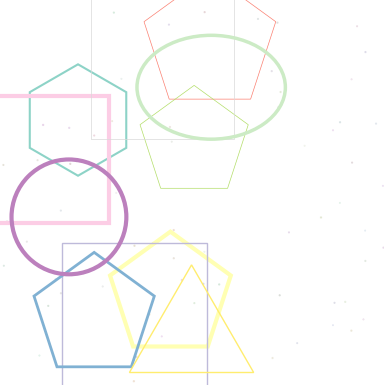[{"shape": "hexagon", "thickness": 1.5, "radius": 0.72, "center": [0.203, 0.688]}, {"shape": "pentagon", "thickness": 3, "radius": 0.82, "center": [0.443, 0.233]}, {"shape": "square", "thickness": 1, "radius": 0.94, "center": [0.349, 0.181]}, {"shape": "pentagon", "thickness": 0.5, "radius": 0.9, "center": [0.545, 0.888]}, {"shape": "pentagon", "thickness": 2, "radius": 0.82, "center": [0.245, 0.18]}, {"shape": "pentagon", "thickness": 0.5, "radius": 0.74, "center": [0.504, 0.63]}, {"shape": "square", "thickness": 3, "radius": 0.83, "center": [0.118, 0.586]}, {"shape": "square", "thickness": 0.5, "radius": 0.93, "center": [0.422, 0.826]}, {"shape": "circle", "thickness": 3, "radius": 0.75, "center": [0.179, 0.437]}, {"shape": "oval", "thickness": 2.5, "radius": 0.96, "center": [0.549, 0.773]}, {"shape": "triangle", "thickness": 1, "radius": 0.93, "center": [0.498, 0.126]}]